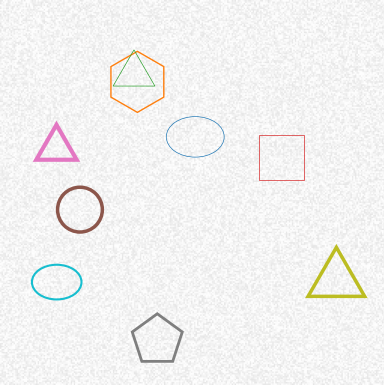[{"shape": "oval", "thickness": 0.5, "radius": 0.38, "center": [0.507, 0.645]}, {"shape": "hexagon", "thickness": 1, "radius": 0.4, "center": [0.357, 0.787]}, {"shape": "triangle", "thickness": 0.5, "radius": 0.31, "center": [0.348, 0.808]}, {"shape": "square", "thickness": 0.5, "radius": 0.29, "center": [0.73, 0.591]}, {"shape": "circle", "thickness": 2.5, "radius": 0.29, "center": [0.208, 0.456]}, {"shape": "triangle", "thickness": 3, "radius": 0.3, "center": [0.147, 0.615]}, {"shape": "pentagon", "thickness": 2, "radius": 0.34, "center": [0.408, 0.117]}, {"shape": "triangle", "thickness": 2.5, "radius": 0.42, "center": [0.874, 0.273]}, {"shape": "oval", "thickness": 1.5, "radius": 0.32, "center": [0.147, 0.267]}]